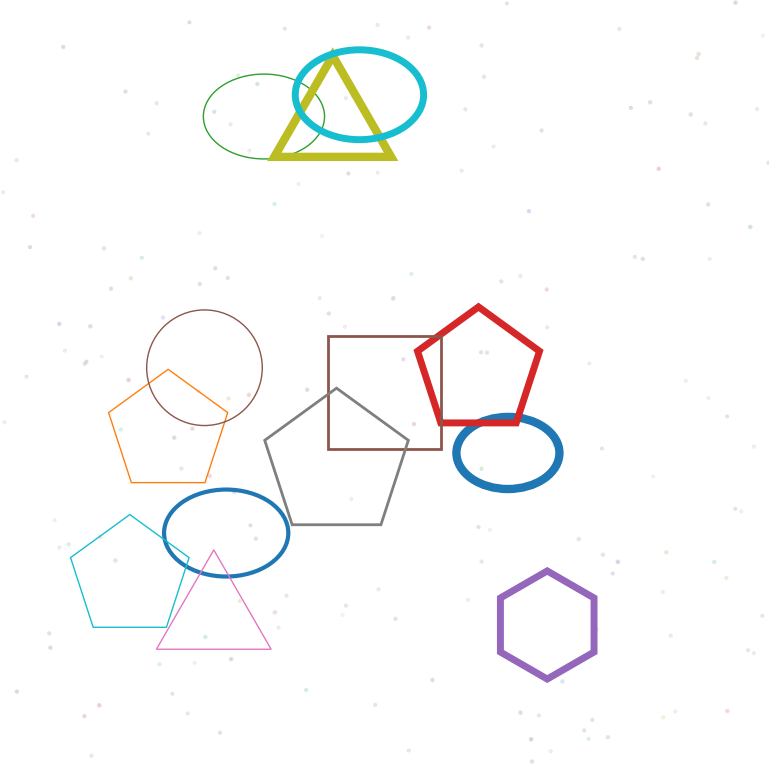[{"shape": "oval", "thickness": 1.5, "radius": 0.4, "center": [0.294, 0.308]}, {"shape": "oval", "thickness": 3, "radius": 0.33, "center": [0.66, 0.412]}, {"shape": "pentagon", "thickness": 0.5, "radius": 0.41, "center": [0.218, 0.439]}, {"shape": "oval", "thickness": 0.5, "radius": 0.39, "center": [0.343, 0.849]}, {"shape": "pentagon", "thickness": 2.5, "radius": 0.42, "center": [0.621, 0.518]}, {"shape": "hexagon", "thickness": 2.5, "radius": 0.35, "center": [0.711, 0.188]}, {"shape": "circle", "thickness": 0.5, "radius": 0.38, "center": [0.266, 0.522]}, {"shape": "square", "thickness": 1, "radius": 0.37, "center": [0.499, 0.49]}, {"shape": "triangle", "thickness": 0.5, "radius": 0.43, "center": [0.278, 0.2]}, {"shape": "pentagon", "thickness": 1, "radius": 0.49, "center": [0.437, 0.398]}, {"shape": "triangle", "thickness": 3, "radius": 0.44, "center": [0.432, 0.84]}, {"shape": "oval", "thickness": 2.5, "radius": 0.42, "center": [0.467, 0.877]}, {"shape": "pentagon", "thickness": 0.5, "radius": 0.4, "center": [0.169, 0.251]}]